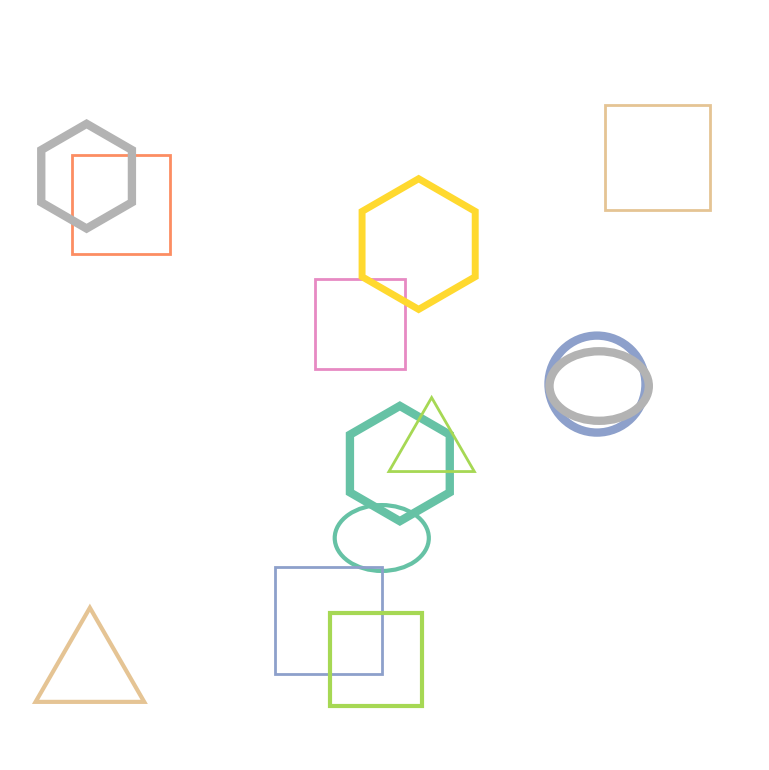[{"shape": "hexagon", "thickness": 3, "radius": 0.37, "center": [0.519, 0.398]}, {"shape": "oval", "thickness": 1.5, "radius": 0.31, "center": [0.496, 0.301]}, {"shape": "square", "thickness": 1, "radius": 0.32, "center": [0.157, 0.734]}, {"shape": "circle", "thickness": 3, "radius": 0.31, "center": [0.775, 0.501]}, {"shape": "square", "thickness": 1, "radius": 0.35, "center": [0.427, 0.194]}, {"shape": "square", "thickness": 1, "radius": 0.29, "center": [0.468, 0.579]}, {"shape": "triangle", "thickness": 1, "radius": 0.32, "center": [0.561, 0.42]}, {"shape": "square", "thickness": 1.5, "radius": 0.3, "center": [0.488, 0.144]}, {"shape": "hexagon", "thickness": 2.5, "radius": 0.42, "center": [0.544, 0.683]}, {"shape": "square", "thickness": 1, "radius": 0.34, "center": [0.854, 0.796]}, {"shape": "triangle", "thickness": 1.5, "radius": 0.41, "center": [0.117, 0.129]}, {"shape": "hexagon", "thickness": 3, "radius": 0.34, "center": [0.112, 0.771]}, {"shape": "oval", "thickness": 3, "radius": 0.32, "center": [0.778, 0.499]}]